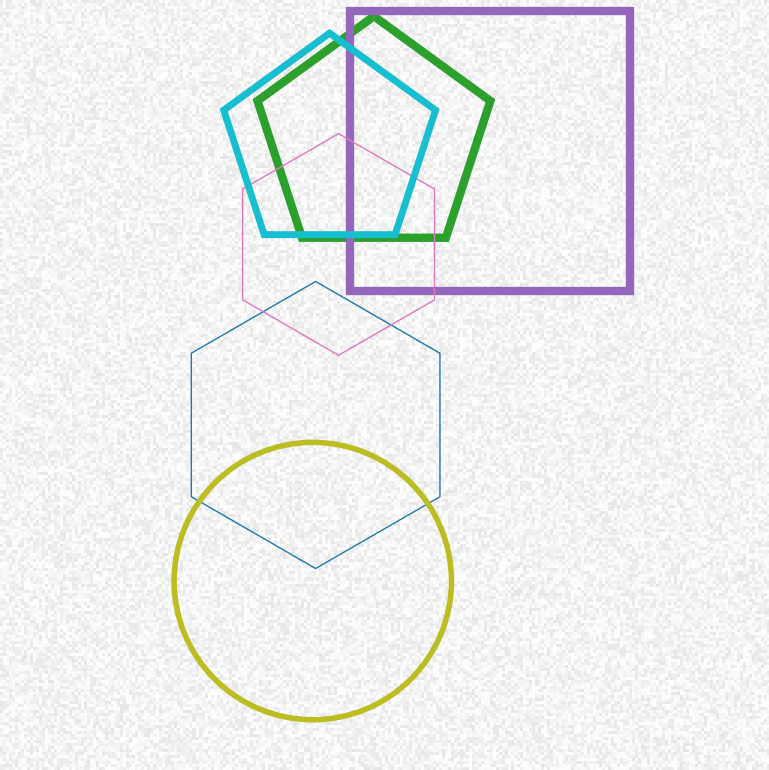[{"shape": "hexagon", "thickness": 0.5, "radius": 0.93, "center": [0.41, 0.448]}, {"shape": "pentagon", "thickness": 3, "radius": 0.8, "center": [0.486, 0.82]}, {"shape": "square", "thickness": 3, "radius": 0.91, "center": [0.636, 0.804]}, {"shape": "hexagon", "thickness": 0.5, "radius": 0.72, "center": [0.44, 0.683]}, {"shape": "circle", "thickness": 2, "radius": 0.9, "center": [0.406, 0.245]}, {"shape": "pentagon", "thickness": 2.5, "radius": 0.72, "center": [0.428, 0.812]}]